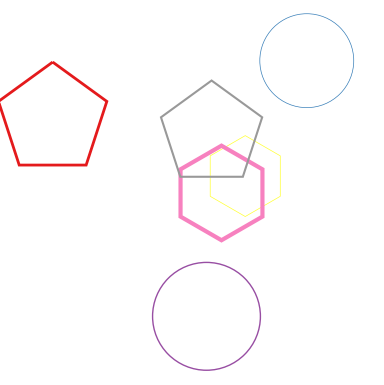[{"shape": "pentagon", "thickness": 2, "radius": 0.74, "center": [0.137, 0.691]}, {"shape": "circle", "thickness": 0.5, "radius": 0.61, "center": [0.797, 0.842]}, {"shape": "circle", "thickness": 1, "radius": 0.7, "center": [0.536, 0.178]}, {"shape": "hexagon", "thickness": 0.5, "radius": 0.53, "center": [0.637, 0.543]}, {"shape": "hexagon", "thickness": 3, "radius": 0.61, "center": [0.575, 0.499]}, {"shape": "pentagon", "thickness": 1.5, "radius": 0.69, "center": [0.55, 0.653]}]